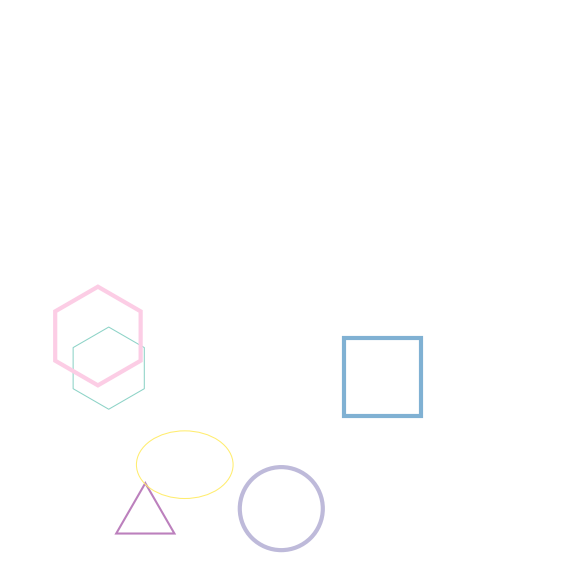[{"shape": "hexagon", "thickness": 0.5, "radius": 0.36, "center": [0.188, 0.362]}, {"shape": "circle", "thickness": 2, "radius": 0.36, "center": [0.487, 0.118]}, {"shape": "square", "thickness": 2, "radius": 0.33, "center": [0.663, 0.346]}, {"shape": "hexagon", "thickness": 2, "radius": 0.43, "center": [0.17, 0.417]}, {"shape": "triangle", "thickness": 1, "radius": 0.29, "center": [0.252, 0.104]}, {"shape": "oval", "thickness": 0.5, "radius": 0.42, "center": [0.32, 0.194]}]